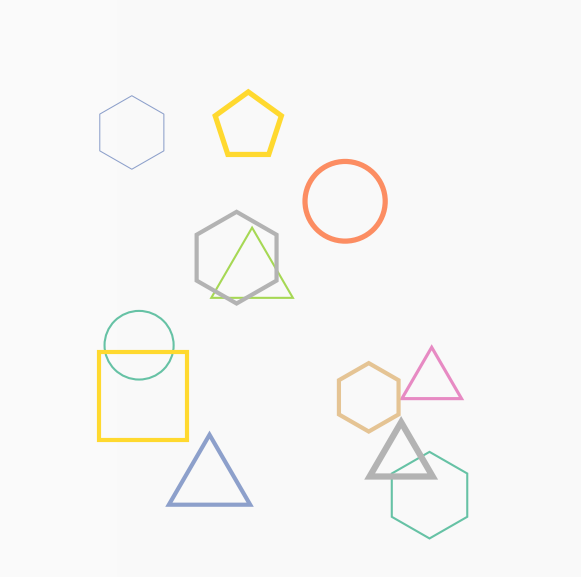[{"shape": "hexagon", "thickness": 1, "radius": 0.37, "center": [0.739, 0.142]}, {"shape": "circle", "thickness": 1, "radius": 0.3, "center": [0.239, 0.401]}, {"shape": "circle", "thickness": 2.5, "radius": 0.34, "center": [0.594, 0.651]}, {"shape": "triangle", "thickness": 2, "radius": 0.4, "center": [0.36, 0.166]}, {"shape": "hexagon", "thickness": 0.5, "radius": 0.32, "center": [0.227, 0.77]}, {"shape": "triangle", "thickness": 1.5, "radius": 0.3, "center": [0.743, 0.338]}, {"shape": "triangle", "thickness": 1, "radius": 0.41, "center": [0.434, 0.524]}, {"shape": "pentagon", "thickness": 2.5, "radius": 0.3, "center": [0.427, 0.78]}, {"shape": "square", "thickness": 2, "radius": 0.38, "center": [0.246, 0.313]}, {"shape": "hexagon", "thickness": 2, "radius": 0.3, "center": [0.634, 0.311]}, {"shape": "triangle", "thickness": 3, "radius": 0.31, "center": [0.69, 0.205]}, {"shape": "hexagon", "thickness": 2, "radius": 0.4, "center": [0.407, 0.553]}]